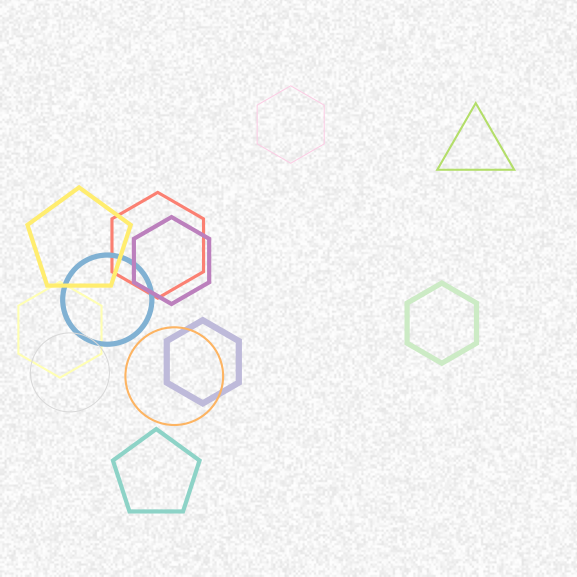[{"shape": "pentagon", "thickness": 2, "radius": 0.39, "center": [0.271, 0.177]}, {"shape": "hexagon", "thickness": 1, "radius": 0.42, "center": [0.104, 0.428]}, {"shape": "hexagon", "thickness": 3, "radius": 0.36, "center": [0.351, 0.373]}, {"shape": "hexagon", "thickness": 1.5, "radius": 0.46, "center": [0.273, 0.574]}, {"shape": "circle", "thickness": 2.5, "radius": 0.39, "center": [0.186, 0.48]}, {"shape": "circle", "thickness": 1, "radius": 0.42, "center": [0.302, 0.348]}, {"shape": "triangle", "thickness": 1, "radius": 0.38, "center": [0.824, 0.744]}, {"shape": "hexagon", "thickness": 0.5, "radius": 0.34, "center": [0.503, 0.784]}, {"shape": "circle", "thickness": 0.5, "radius": 0.34, "center": [0.121, 0.354]}, {"shape": "hexagon", "thickness": 2, "radius": 0.38, "center": [0.297, 0.548]}, {"shape": "hexagon", "thickness": 2.5, "radius": 0.35, "center": [0.765, 0.44]}, {"shape": "pentagon", "thickness": 2, "radius": 0.47, "center": [0.137, 0.581]}]